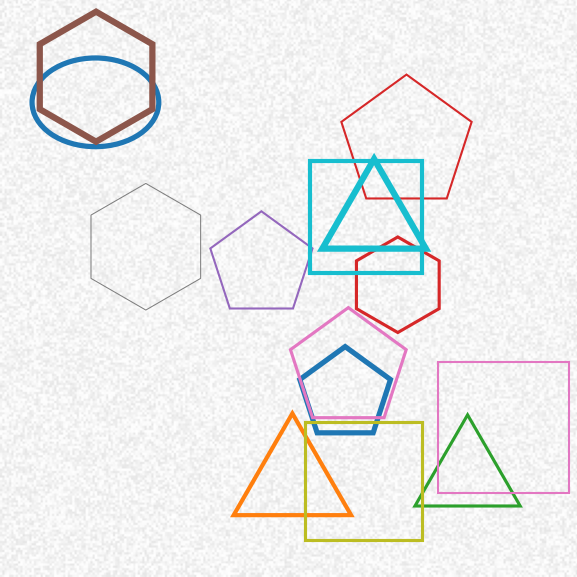[{"shape": "pentagon", "thickness": 2.5, "radius": 0.41, "center": [0.598, 0.316]}, {"shape": "oval", "thickness": 2.5, "radius": 0.55, "center": [0.165, 0.822]}, {"shape": "triangle", "thickness": 2, "radius": 0.59, "center": [0.506, 0.166]}, {"shape": "triangle", "thickness": 1.5, "radius": 0.53, "center": [0.81, 0.176]}, {"shape": "pentagon", "thickness": 1, "radius": 0.59, "center": [0.704, 0.751]}, {"shape": "hexagon", "thickness": 1.5, "radius": 0.41, "center": [0.689, 0.506]}, {"shape": "pentagon", "thickness": 1, "radius": 0.47, "center": [0.453, 0.54]}, {"shape": "hexagon", "thickness": 3, "radius": 0.56, "center": [0.166, 0.866]}, {"shape": "pentagon", "thickness": 1.5, "radius": 0.53, "center": [0.603, 0.361]}, {"shape": "square", "thickness": 1, "radius": 0.57, "center": [0.872, 0.259]}, {"shape": "hexagon", "thickness": 0.5, "radius": 0.55, "center": [0.252, 0.572]}, {"shape": "square", "thickness": 1.5, "radius": 0.51, "center": [0.63, 0.166]}, {"shape": "triangle", "thickness": 3, "radius": 0.52, "center": [0.648, 0.62]}, {"shape": "square", "thickness": 2, "radius": 0.49, "center": [0.633, 0.623]}]